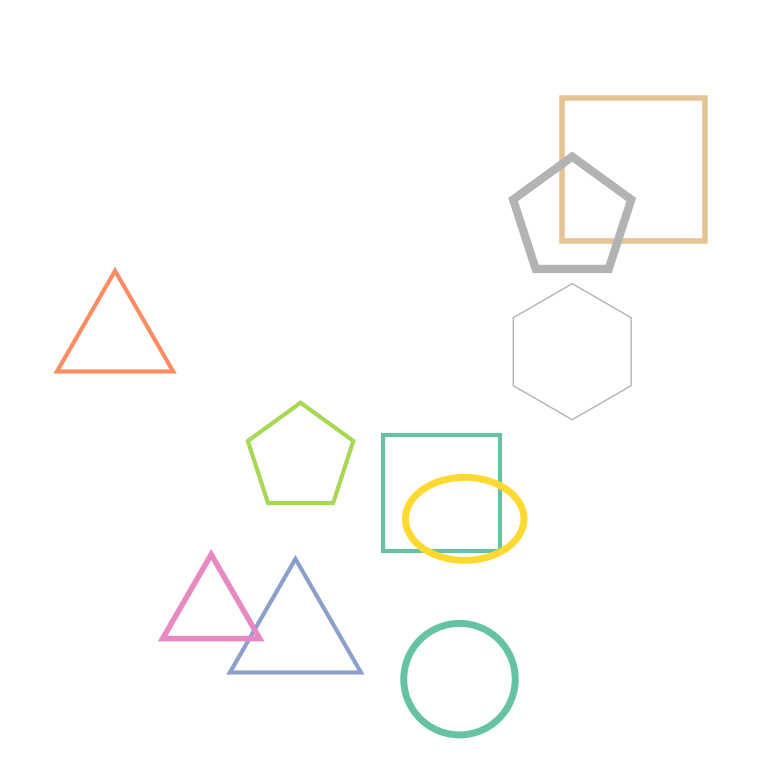[{"shape": "circle", "thickness": 2.5, "radius": 0.36, "center": [0.597, 0.118]}, {"shape": "square", "thickness": 1.5, "radius": 0.38, "center": [0.573, 0.36]}, {"shape": "triangle", "thickness": 1.5, "radius": 0.44, "center": [0.149, 0.561]}, {"shape": "triangle", "thickness": 1.5, "radius": 0.49, "center": [0.384, 0.176]}, {"shape": "triangle", "thickness": 2, "radius": 0.36, "center": [0.274, 0.207]}, {"shape": "pentagon", "thickness": 1.5, "radius": 0.36, "center": [0.39, 0.405]}, {"shape": "oval", "thickness": 2.5, "radius": 0.38, "center": [0.603, 0.326]}, {"shape": "square", "thickness": 2, "radius": 0.47, "center": [0.822, 0.78]}, {"shape": "pentagon", "thickness": 3, "radius": 0.4, "center": [0.743, 0.716]}, {"shape": "hexagon", "thickness": 0.5, "radius": 0.44, "center": [0.743, 0.543]}]